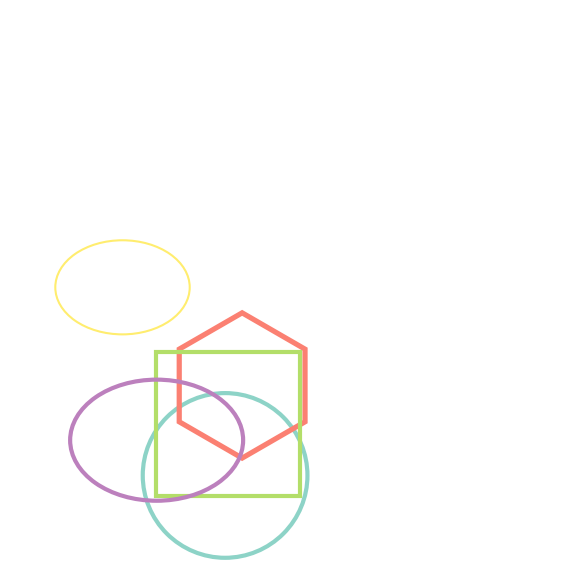[{"shape": "circle", "thickness": 2, "radius": 0.71, "center": [0.39, 0.176]}, {"shape": "hexagon", "thickness": 2.5, "radius": 0.63, "center": [0.419, 0.332]}, {"shape": "square", "thickness": 2, "radius": 0.62, "center": [0.395, 0.266]}, {"shape": "oval", "thickness": 2, "radius": 0.75, "center": [0.271, 0.237]}, {"shape": "oval", "thickness": 1, "radius": 0.58, "center": [0.212, 0.502]}]